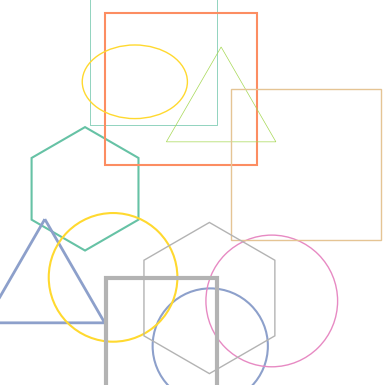[{"shape": "hexagon", "thickness": 1.5, "radius": 0.8, "center": [0.221, 0.51]}, {"shape": "square", "thickness": 0.5, "radius": 0.82, "center": [0.399, 0.839]}, {"shape": "square", "thickness": 1.5, "radius": 0.99, "center": [0.47, 0.768]}, {"shape": "circle", "thickness": 1.5, "radius": 0.75, "center": [0.546, 0.101]}, {"shape": "triangle", "thickness": 2, "radius": 0.9, "center": [0.116, 0.251]}, {"shape": "circle", "thickness": 1, "radius": 0.86, "center": [0.706, 0.218]}, {"shape": "triangle", "thickness": 0.5, "radius": 0.82, "center": [0.574, 0.714]}, {"shape": "circle", "thickness": 1.5, "radius": 0.84, "center": [0.294, 0.28]}, {"shape": "oval", "thickness": 1, "radius": 0.68, "center": [0.35, 0.788]}, {"shape": "square", "thickness": 1, "radius": 0.98, "center": [0.795, 0.573]}, {"shape": "hexagon", "thickness": 1, "radius": 0.98, "center": [0.544, 0.226]}, {"shape": "square", "thickness": 3, "radius": 0.72, "center": [0.42, 0.133]}]